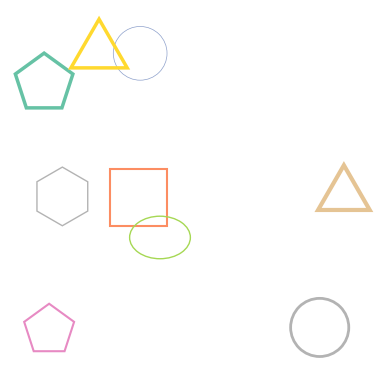[{"shape": "pentagon", "thickness": 2.5, "radius": 0.39, "center": [0.115, 0.783]}, {"shape": "square", "thickness": 1.5, "radius": 0.37, "center": [0.361, 0.487]}, {"shape": "circle", "thickness": 0.5, "radius": 0.35, "center": [0.364, 0.861]}, {"shape": "pentagon", "thickness": 1.5, "radius": 0.34, "center": [0.128, 0.143]}, {"shape": "oval", "thickness": 1, "radius": 0.39, "center": [0.416, 0.383]}, {"shape": "triangle", "thickness": 2.5, "radius": 0.42, "center": [0.257, 0.866]}, {"shape": "triangle", "thickness": 3, "radius": 0.39, "center": [0.893, 0.493]}, {"shape": "circle", "thickness": 2, "radius": 0.38, "center": [0.83, 0.15]}, {"shape": "hexagon", "thickness": 1, "radius": 0.38, "center": [0.162, 0.49]}]